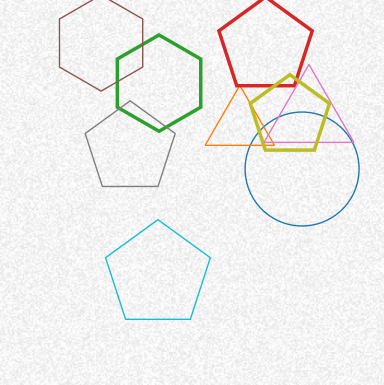[{"shape": "circle", "thickness": 1, "radius": 0.74, "center": [0.785, 0.561]}, {"shape": "triangle", "thickness": 1, "radius": 0.52, "center": [0.623, 0.675]}, {"shape": "hexagon", "thickness": 2.5, "radius": 0.63, "center": [0.413, 0.784]}, {"shape": "pentagon", "thickness": 2.5, "radius": 0.64, "center": [0.69, 0.88]}, {"shape": "hexagon", "thickness": 1, "radius": 0.62, "center": [0.263, 0.888]}, {"shape": "triangle", "thickness": 1, "radius": 0.67, "center": [0.802, 0.698]}, {"shape": "pentagon", "thickness": 1, "radius": 0.61, "center": [0.338, 0.615]}, {"shape": "pentagon", "thickness": 2.5, "radius": 0.54, "center": [0.753, 0.698]}, {"shape": "pentagon", "thickness": 1, "radius": 0.72, "center": [0.41, 0.286]}]